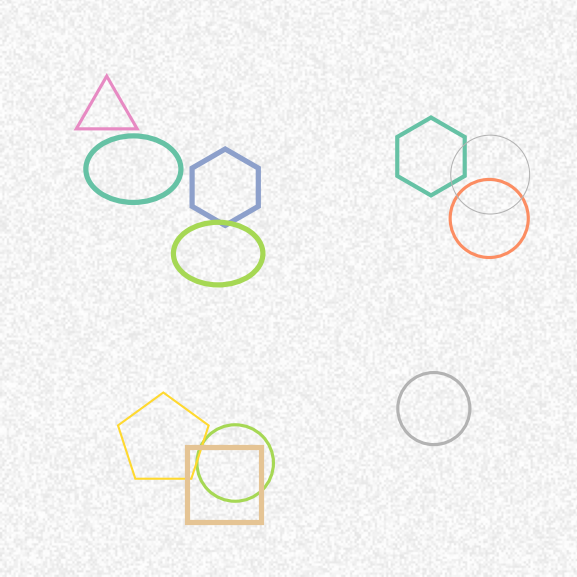[{"shape": "hexagon", "thickness": 2, "radius": 0.34, "center": [0.746, 0.728]}, {"shape": "oval", "thickness": 2.5, "radius": 0.41, "center": [0.231, 0.706]}, {"shape": "circle", "thickness": 1.5, "radius": 0.34, "center": [0.847, 0.621]}, {"shape": "hexagon", "thickness": 2.5, "radius": 0.33, "center": [0.39, 0.675]}, {"shape": "triangle", "thickness": 1.5, "radius": 0.3, "center": [0.185, 0.806]}, {"shape": "circle", "thickness": 1.5, "radius": 0.33, "center": [0.407, 0.197]}, {"shape": "oval", "thickness": 2.5, "radius": 0.39, "center": [0.378, 0.56]}, {"shape": "pentagon", "thickness": 1, "radius": 0.41, "center": [0.283, 0.237]}, {"shape": "square", "thickness": 2.5, "radius": 0.32, "center": [0.388, 0.16]}, {"shape": "circle", "thickness": 1.5, "radius": 0.31, "center": [0.751, 0.292]}, {"shape": "circle", "thickness": 0.5, "radius": 0.34, "center": [0.849, 0.697]}]